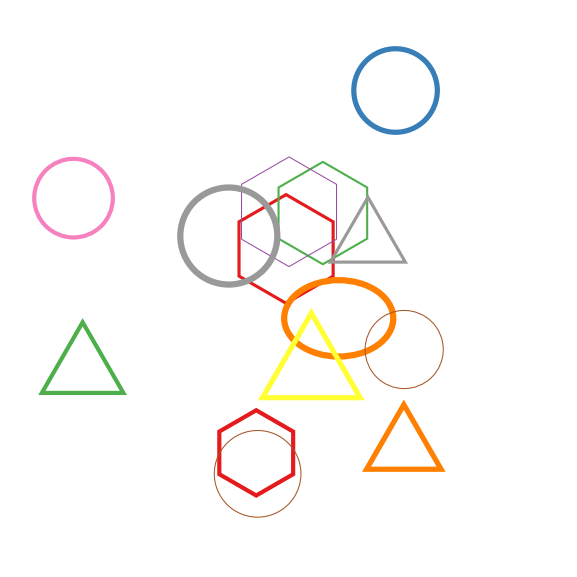[{"shape": "hexagon", "thickness": 1.5, "radius": 0.47, "center": [0.495, 0.568]}, {"shape": "hexagon", "thickness": 2, "radius": 0.37, "center": [0.444, 0.215]}, {"shape": "circle", "thickness": 2.5, "radius": 0.36, "center": [0.685, 0.842]}, {"shape": "triangle", "thickness": 2, "radius": 0.41, "center": [0.143, 0.36]}, {"shape": "hexagon", "thickness": 1, "radius": 0.44, "center": [0.559, 0.63]}, {"shape": "hexagon", "thickness": 0.5, "radius": 0.47, "center": [0.5, 0.632]}, {"shape": "oval", "thickness": 3, "radius": 0.47, "center": [0.587, 0.448]}, {"shape": "triangle", "thickness": 2.5, "radius": 0.37, "center": [0.699, 0.224]}, {"shape": "triangle", "thickness": 2.5, "radius": 0.49, "center": [0.539, 0.359]}, {"shape": "circle", "thickness": 0.5, "radius": 0.38, "center": [0.446, 0.179]}, {"shape": "circle", "thickness": 0.5, "radius": 0.34, "center": [0.7, 0.394]}, {"shape": "circle", "thickness": 2, "radius": 0.34, "center": [0.127, 0.656]}, {"shape": "circle", "thickness": 3, "radius": 0.42, "center": [0.396, 0.59]}, {"shape": "triangle", "thickness": 1.5, "radius": 0.37, "center": [0.637, 0.583]}]